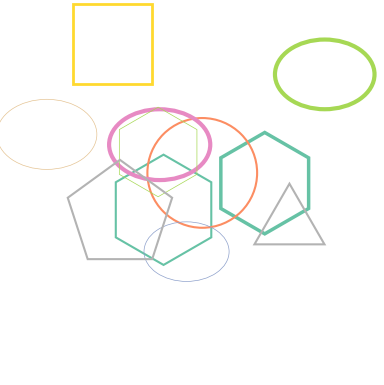[{"shape": "hexagon", "thickness": 2.5, "radius": 0.66, "center": [0.688, 0.524]}, {"shape": "hexagon", "thickness": 1.5, "radius": 0.72, "center": [0.425, 0.455]}, {"shape": "circle", "thickness": 1.5, "radius": 0.71, "center": [0.525, 0.551]}, {"shape": "oval", "thickness": 0.5, "radius": 0.55, "center": [0.485, 0.346]}, {"shape": "oval", "thickness": 3, "radius": 0.66, "center": [0.415, 0.624]}, {"shape": "hexagon", "thickness": 0.5, "radius": 0.58, "center": [0.411, 0.605]}, {"shape": "oval", "thickness": 3, "radius": 0.65, "center": [0.843, 0.807]}, {"shape": "square", "thickness": 2, "radius": 0.52, "center": [0.292, 0.885]}, {"shape": "oval", "thickness": 0.5, "radius": 0.65, "center": [0.122, 0.651]}, {"shape": "pentagon", "thickness": 1.5, "radius": 0.71, "center": [0.312, 0.442]}, {"shape": "triangle", "thickness": 1.5, "radius": 0.53, "center": [0.752, 0.418]}]